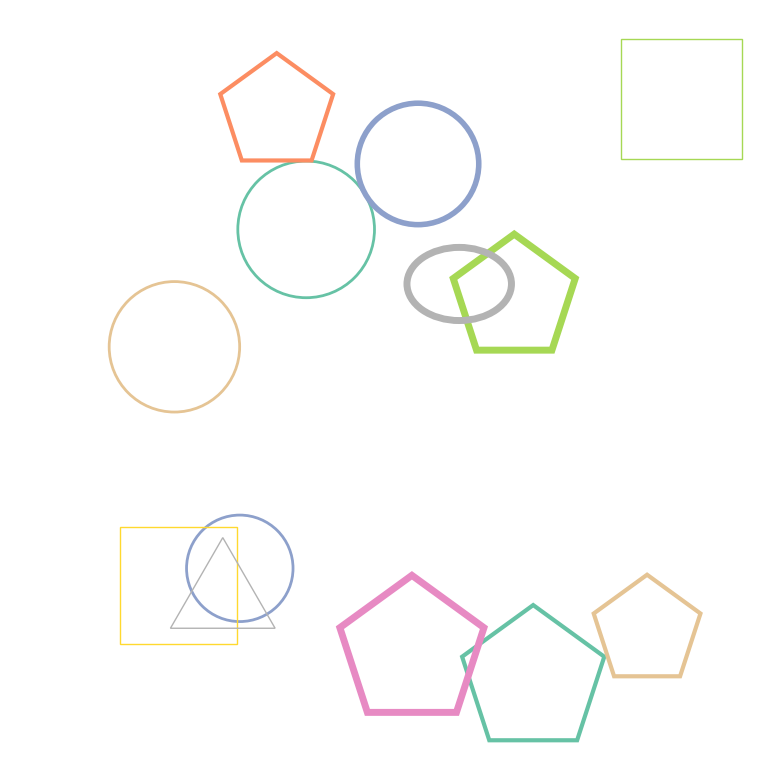[{"shape": "pentagon", "thickness": 1.5, "radius": 0.49, "center": [0.692, 0.117]}, {"shape": "circle", "thickness": 1, "radius": 0.44, "center": [0.398, 0.702]}, {"shape": "pentagon", "thickness": 1.5, "radius": 0.39, "center": [0.359, 0.854]}, {"shape": "circle", "thickness": 2, "radius": 0.39, "center": [0.543, 0.787]}, {"shape": "circle", "thickness": 1, "radius": 0.35, "center": [0.311, 0.262]}, {"shape": "pentagon", "thickness": 2.5, "radius": 0.49, "center": [0.535, 0.154]}, {"shape": "pentagon", "thickness": 2.5, "radius": 0.42, "center": [0.668, 0.613]}, {"shape": "square", "thickness": 0.5, "radius": 0.39, "center": [0.885, 0.871]}, {"shape": "square", "thickness": 0.5, "radius": 0.38, "center": [0.232, 0.24]}, {"shape": "pentagon", "thickness": 1.5, "radius": 0.36, "center": [0.84, 0.181]}, {"shape": "circle", "thickness": 1, "radius": 0.42, "center": [0.227, 0.55]}, {"shape": "triangle", "thickness": 0.5, "radius": 0.39, "center": [0.289, 0.223]}, {"shape": "oval", "thickness": 2.5, "radius": 0.34, "center": [0.596, 0.631]}]